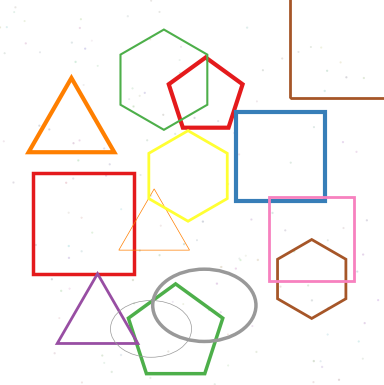[{"shape": "pentagon", "thickness": 3, "radius": 0.5, "center": [0.534, 0.75]}, {"shape": "square", "thickness": 2.5, "radius": 0.65, "center": [0.217, 0.419]}, {"shape": "square", "thickness": 3, "radius": 0.58, "center": [0.729, 0.594]}, {"shape": "hexagon", "thickness": 1.5, "radius": 0.65, "center": [0.426, 0.793]}, {"shape": "pentagon", "thickness": 2.5, "radius": 0.64, "center": [0.456, 0.134]}, {"shape": "triangle", "thickness": 2, "radius": 0.6, "center": [0.253, 0.168]}, {"shape": "triangle", "thickness": 3, "radius": 0.64, "center": [0.186, 0.669]}, {"shape": "triangle", "thickness": 0.5, "radius": 0.53, "center": [0.4, 0.403]}, {"shape": "hexagon", "thickness": 2, "radius": 0.59, "center": [0.488, 0.543]}, {"shape": "square", "thickness": 2, "radius": 0.67, "center": [0.888, 0.879]}, {"shape": "hexagon", "thickness": 2, "radius": 0.51, "center": [0.81, 0.275]}, {"shape": "square", "thickness": 2, "radius": 0.55, "center": [0.81, 0.379]}, {"shape": "oval", "thickness": 0.5, "radius": 0.53, "center": [0.392, 0.146]}, {"shape": "oval", "thickness": 2.5, "radius": 0.67, "center": [0.531, 0.207]}]